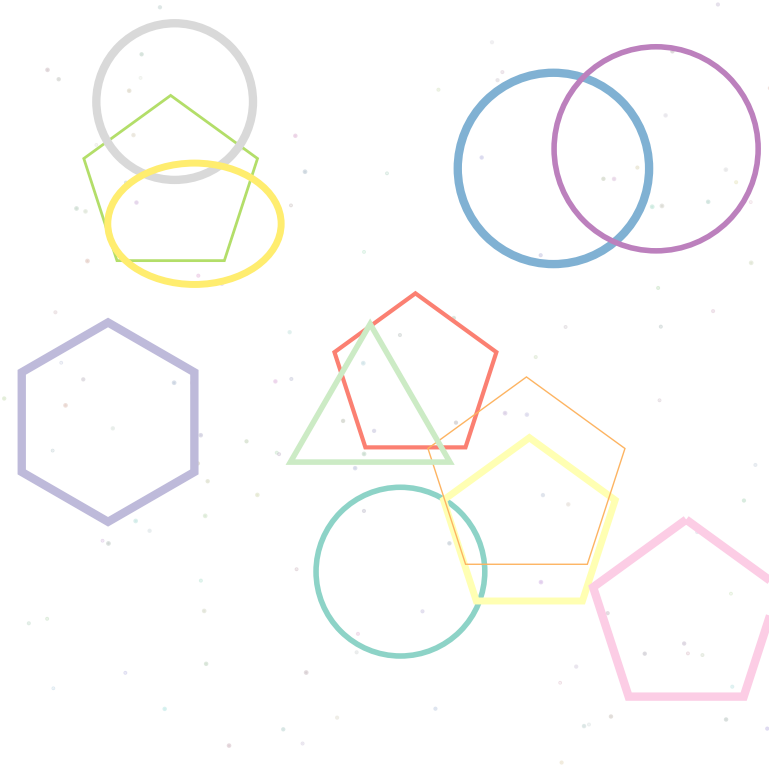[{"shape": "circle", "thickness": 2, "radius": 0.55, "center": [0.52, 0.258]}, {"shape": "pentagon", "thickness": 2.5, "radius": 0.59, "center": [0.687, 0.314]}, {"shape": "hexagon", "thickness": 3, "radius": 0.65, "center": [0.14, 0.452]}, {"shape": "pentagon", "thickness": 1.5, "radius": 0.55, "center": [0.54, 0.508]}, {"shape": "circle", "thickness": 3, "radius": 0.62, "center": [0.719, 0.781]}, {"shape": "pentagon", "thickness": 0.5, "radius": 0.67, "center": [0.684, 0.376]}, {"shape": "pentagon", "thickness": 1, "radius": 0.59, "center": [0.222, 0.757]}, {"shape": "pentagon", "thickness": 3, "radius": 0.64, "center": [0.891, 0.198]}, {"shape": "circle", "thickness": 3, "radius": 0.51, "center": [0.227, 0.868]}, {"shape": "circle", "thickness": 2, "radius": 0.66, "center": [0.852, 0.807]}, {"shape": "triangle", "thickness": 2, "radius": 0.6, "center": [0.481, 0.46]}, {"shape": "oval", "thickness": 2.5, "radius": 0.56, "center": [0.253, 0.709]}]